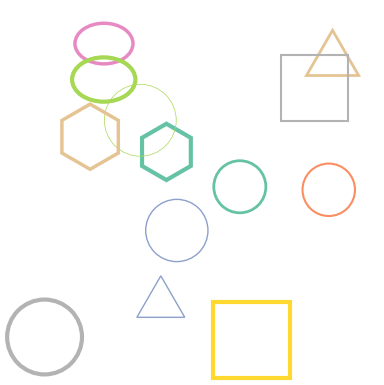[{"shape": "circle", "thickness": 2, "radius": 0.34, "center": [0.623, 0.515]}, {"shape": "hexagon", "thickness": 3, "radius": 0.37, "center": [0.432, 0.605]}, {"shape": "circle", "thickness": 1.5, "radius": 0.34, "center": [0.854, 0.507]}, {"shape": "triangle", "thickness": 1, "radius": 0.36, "center": [0.418, 0.212]}, {"shape": "circle", "thickness": 1, "radius": 0.4, "center": [0.459, 0.401]}, {"shape": "oval", "thickness": 2.5, "radius": 0.38, "center": [0.27, 0.887]}, {"shape": "circle", "thickness": 0.5, "radius": 0.47, "center": [0.364, 0.688]}, {"shape": "oval", "thickness": 3, "radius": 0.41, "center": [0.269, 0.793]}, {"shape": "square", "thickness": 3, "radius": 0.5, "center": [0.654, 0.117]}, {"shape": "triangle", "thickness": 2, "radius": 0.39, "center": [0.864, 0.843]}, {"shape": "hexagon", "thickness": 2.5, "radius": 0.42, "center": [0.234, 0.645]}, {"shape": "square", "thickness": 1.5, "radius": 0.43, "center": [0.817, 0.771]}, {"shape": "circle", "thickness": 3, "radius": 0.49, "center": [0.116, 0.125]}]